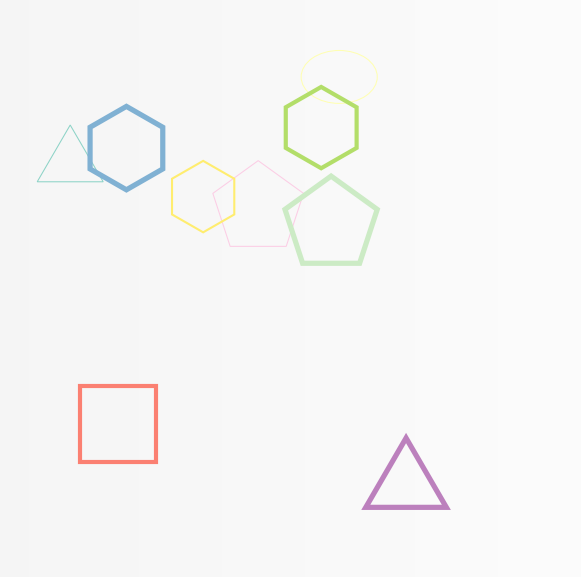[{"shape": "triangle", "thickness": 0.5, "radius": 0.33, "center": [0.121, 0.717]}, {"shape": "oval", "thickness": 0.5, "radius": 0.33, "center": [0.584, 0.866]}, {"shape": "square", "thickness": 2, "radius": 0.33, "center": [0.203, 0.265]}, {"shape": "hexagon", "thickness": 2.5, "radius": 0.36, "center": [0.217, 0.743]}, {"shape": "hexagon", "thickness": 2, "radius": 0.35, "center": [0.553, 0.778]}, {"shape": "pentagon", "thickness": 0.5, "radius": 0.41, "center": [0.444, 0.639]}, {"shape": "triangle", "thickness": 2.5, "radius": 0.4, "center": [0.699, 0.161]}, {"shape": "pentagon", "thickness": 2.5, "radius": 0.42, "center": [0.57, 0.611]}, {"shape": "hexagon", "thickness": 1, "radius": 0.31, "center": [0.35, 0.659]}]